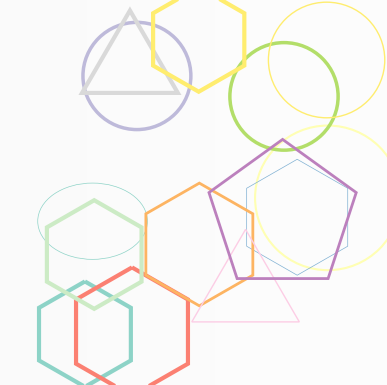[{"shape": "oval", "thickness": 0.5, "radius": 0.71, "center": [0.239, 0.425]}, {"shape": "hexagon", "thickness": 3, "radius": 0.68, "center": [0.219, 0.132]}, {"shape": "circle", "thickness": 1.5, "radius": 0.94, "center": [0.846, 0.486]}, {"shape": "circle", "thickness": 2.5, "radius": 0.7, "center": [0.353, 0.803]}, {"shape": "hexagon", "thickness": 3, "radius": 0.83, "center": [0.341, 0.139]}, {"shape": "hexagon", "thickness": 0.5, "radius": 0.75, "center": [0.767, 0.436]}, {"shape": "hexagon", "thickness": 2, "radius": 0.8, "center": [0.514, 0.365]}, {"shape": "circle", "thickness": 2.5, "radius": 0.7, "center": [0.733, 0.75]}, {"shape": "triangle", "thickness": 1, "radius": 0.8, "center": [0.634, 0.244]}, {"shape": "triangle", "thickness": 3, "radius": 0.71, "center": [0.335, 0.83]}, {"shape": "pentagon", "thickness": 2, "radius": 1.0, "center": [0.729, 0.438]}, {"shape": "hexagon", "thickness": 3, "radius": 0.71, "center": [0.243, 0.339]}, {"shape": "hexagon", "thickness": 3, "radius": 0.68, "center": [0.513, 0.898]}, {"shape": "circle", "thickness": 1, "radius": 0.75, "center": [0.843, 0.844]}]